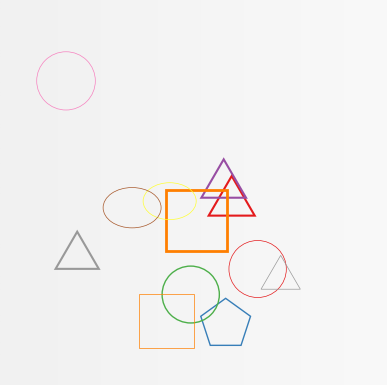[{"shape": "circle", "thickness": 0.5, "radius": 0.37, "center": [0.665, 0.301]}, {"shape": "triangle", "thickness": 1.5, "radius": 0.34, "center": [0.598, 0.474]}, {"shape": "pentagon", "thickness": 1, "radius": 0.34, "center": [0.582, 0.158]}, {"shape": "circle", "thickness": 1, "radius": 0.37, "center": [0.492, 0.235]}, {"shape": "triangle", "thickness": 1.5, "radius": 0.33, "center": [0.577, 0.52]}, {"shape": "square", "thickness": 0.5, "radius": 0.35, "center": [0.43, 0.166]}, {"shape": "square", "thickness": 2, "radius": 0.39, "center": [0.507, 0.427]}, {"shape": "oval", "thickness": 0.5, "radius": 0.34, "center": [0.438, 0.477]}, {"shape": "oval", "thickness": 0.5, "radius": 0.37, "center": [0.341, 0.461]}, {"shape": "circle", "thickness": 0.5, "radius": 0.38, "center": [0.17, 0.79]}, {"shape": "triangle", "thickness": 1.5, "radius": 0.32, "center": [0.199, 0.334]}, {"shape": "triangle", "thickness": 0.5, "radius": 0.29, "center": [0.724, 0.278]}]